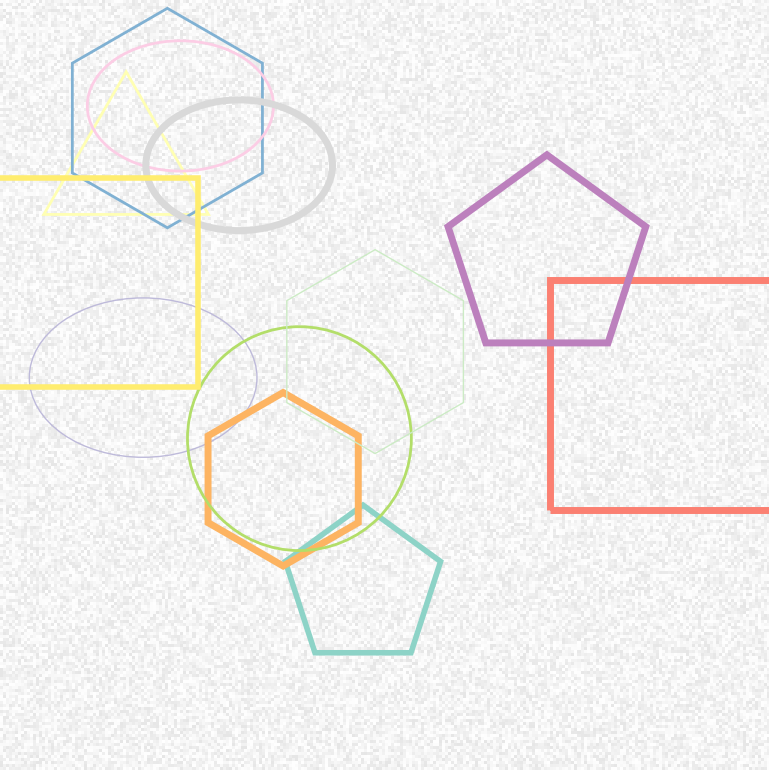[{"shape": "pentagon", "thickness": 2, "radius": 0.53, "center": [0.471, 0.238]}, {"shape": "triangle", "thickness": 1, "radius": 0.62, "center": [0.164, 0.783]}, {"shape": "oval", "thickness": 0.5, "radius": 0.74, "center": [0.186, 0.51]}, {"shape": "square", "thickness": 2.5, "radius": 0.75, "center": [0.864, 0.487]}, {"shape": "hexagon", "thickness": 1, "radius": 0.71, "center": [0.217, 0.847]}, {"shape": "hexagon", "thickness": 2.5, "radius": 0.56, "center": [0.368, 0.378]}, {"shape": "circle", "thickness": 1, "radius": 0.73, "center": [0.389, 0.43]}, {"shape": "oval", "thickness": 1, "radius": 0.6, "center": [0.234, 0.862]}, {"shape": "oval", "thickness": 2.5, "radius": 0.61, "center": [0.311, 0.785]}, {"shape": "pentagon", "thickness": 2.5, "radius": 0.68, "center": [0.71, 0.664]}, {"shape": "hexagon", "thickness": 0.5, "radius": 0.66, "center": [0.487, 0.543]}, {"shape": "square", "thickness": 2, "radius": 0.68, "center": [0.121, 0.634]}]